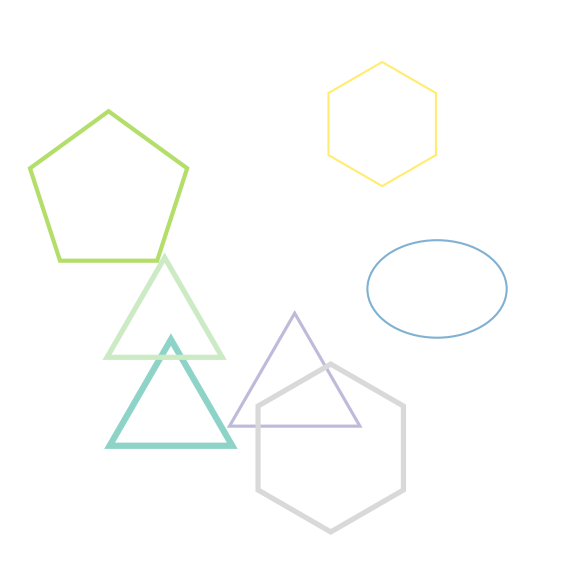[{"shape": "triangle", "thickness": 3, "radius": 0.61, "center": [0.296, 0.289]}, {"shape": "triangle", "thickness": 1.5, "radius": 0.65, "center": [0.51, 0.326]}, {"shape": "oval", "thickness": 1, "radius": 0.6, "center": [0.757, 0.499]}, {"shape": "pentagon", "thickness": 2, "radius": 0.72, "center": [0.188, 0.663]}, {"shape": "hexagon", "thickness": 2.5, "radius": 0.73, "center": [0.573, 0.223]}, {"shape": "triangle", "thickness": 2.5, "radius": 0.58, "center": [0.285, 0.438]}, {"shape": "hexagon", "thickness": 1, "radius": 0.54, "center": [0.662, 0.784]}]